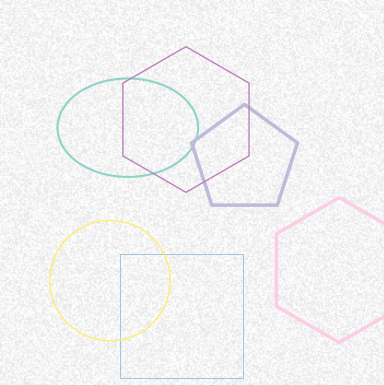[{"shape": "oval", "thickness": 1.5, "radius": 0.91, "center": [0.332, 0.668]}, {"shape": "pentagon", "thickness": 2.5, "radius": 0.72, "center": [0.635, 0.584]}, {"shape": "square", "thickness": 0.5, "radius": 0.8, "center": [0.471, 0.18]}, {"shape": "hexagon", "thickness": 2.5, "radius": 0.94, "center": [0.881, 0.299]}, {"shape": "hexagon", "thickness": 1, "radius": 0.95, "center": [0.483, 0.69]}, {"shape": "circle", "thickness": 1, "radius": 0.78, "center": [0.286, 0.271]}]